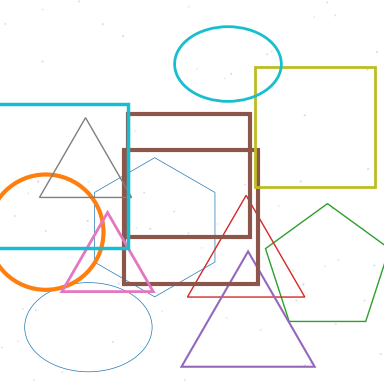[{"shape": "hexagon", "thickness": 0.5, "radius": 0.9, "center": [0.402, 0.41]}, {"shape": "oval", "thickness": 0.5, "radius": 0.83, "center": [0.23, 0.15]}, {"shape": "circle", "thickness": 3, "radius": 0.75, "center": [0.119, 0.397]}, {"shape": "pentagon", "thickness": 1, "radius": 0.85, "center": [0.85, 0.302]}, {"shape": "triangle", "thickness": 1, "radius": 0.88, "center": [0.639, 0.316]}, {"shape": "triangle", "thickness": 1.5, "radius": 1.0, "center": [0.644, 0.147]}, {"shape": "square", "thickness": 3, "radius": 0.8, "center": [0.491, 0.544]}, {"shape": "square", "thickness": 3, "radius": 0.87, "center": [0.497, 0.437]}, {"shape": "triangle", "thickness": 2, "radius": 0.68, "center": [0.279, 0.311]}, {"shape": "triangle", "thickness": 1, "radius": 0.69, "center": [0.222, 0.556]}, {"shape": "square", "thickness": 2, "radius": 0.78, "center": [0.818, 0.669]}, {"shape": "oval", "thickness": 2, "radius": 0.69, "center": [0.592, 0.834]}, {"shape": "square", "thickness": 2.5, "radius": 0.94, "center": [0.146, 0.543]}]